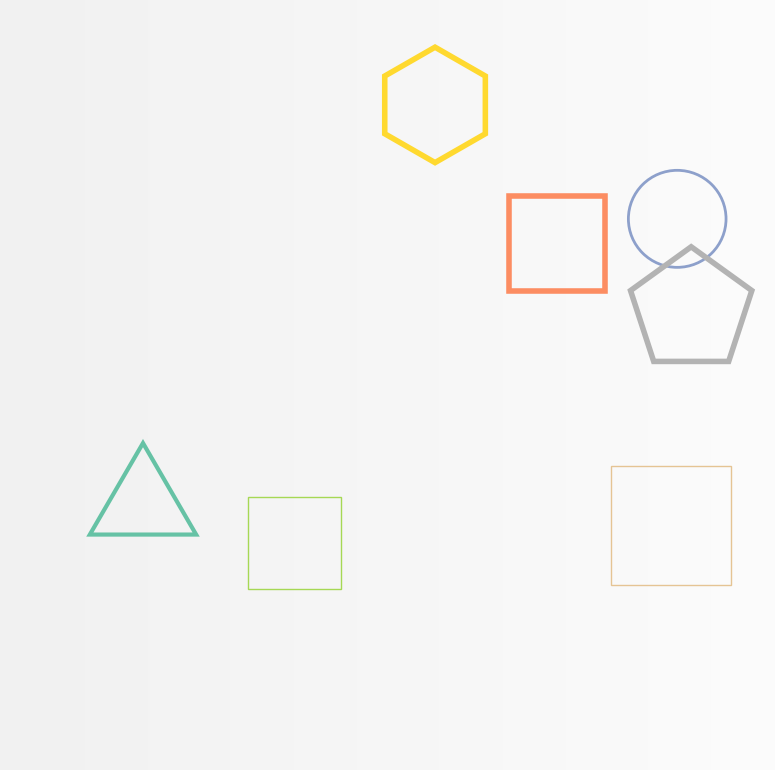[{"shape": "triangle", "thickness": 1.5, "radius": 0.4, "center": [0.185, 0.345]}, {"shape": "square", "thickness": 2, "radius": 0.31, "center": [0.719, 0.684]}, {"shape": "circle", "thickness": 1, "radius": 0.32, "center": [0.874, 0.716]}, {"shape": "square", "thickness": 0.5, "radius": 0.3, "center": [0.38, 0.295]}, {"shape": "hexagon", "thickness": 2, "radius": 0.37, "center": [0.561, 0.864]}, {"shape": "square", "thickness": 0.5, "radius": 0.39, "center": [0.865, 0.318]}, {"shape": "pentagon", "thickness": 2, "radius": 0.41, "center": [0.892, 0.597]}]